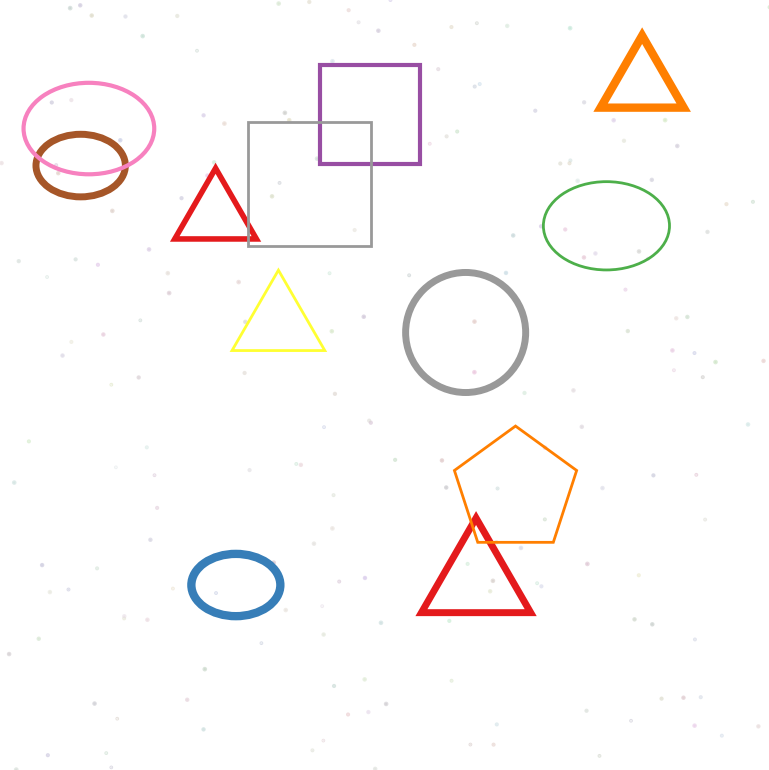[{"shape": "triangle", "thickness": 2.5, "radius": 0.41, "center": [0.618, 0.245]}, {"shape": "triangle", "thickness": 2, "radius": 0.31, "center": [0.28, 0.72]}, {"shape": "oval", "thickness": 3, "radius": 0.29, "center": [0.306, 0.24]}, {"shape": "oval", "thickness": 1, "radius": 0.41, "center": [0.788, 0.707]}, {"shape": "square", "thickness": 1.5, "radius": 0.32, "center": [0.48, 0.851]}, {"shape": "pentagon", "thickness": 1, "radius": 0.42, "center": [0.67, 0.363]}, {"shape": "triangle", "thickness": 3, "radius": 0.31, "center": [0.834, 0.891]}, {"shape": "triangle", "thickness": 1, "radius": 0.35, "center": [0.362, 0.58]}, {"shape": "oval", "thickness": 2.5, "radius": 0.29, "center": [0.105, 0.785]}, {"shape": "oval", "thickness": 1.5, "radius": 0.42, "center": [0.115, 0.833]}, {"shape": "square", "thickness": 1, "radius": 0.4, "center": [0.402, 0.761]}, {"shape": "circle", "thickness": 2.5, "radius": 0.39, "center": [0.605, 0.568]}]